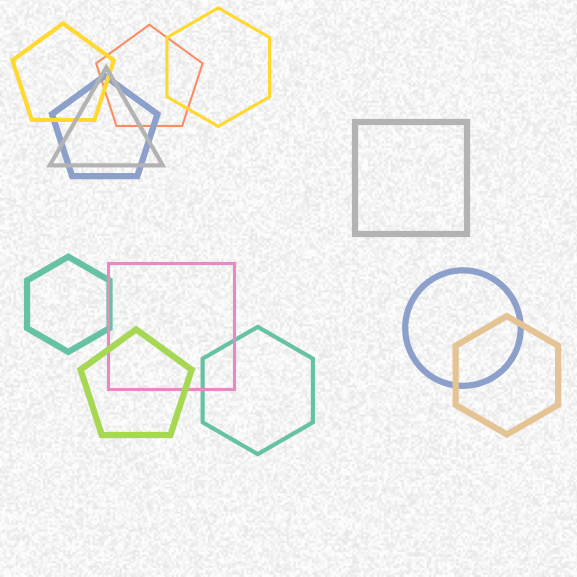[{"shape": "hexagon", "thickness": 3, "radius": 0.41, "center": [0.118, 0.472]}, {"shape": "hexagon", "thickness": 2, "radius": 0.55, "center": [0.446, 0.323]}, {"shape": "pentagon", "thickness": 1, "radius": 0.48, "center": [0.259, 0.859]}, {"shape": "circle", "thickness": 3, "radius": 0.5, "center": [0.802, 0.431]}, {"shape": "pentagon", "thickness": 3, "radius": 0.48, "center": [0.181, 0.772]}, {"shape": "square", "thickness": 1.5, "radius": 0.55, "center": [0.296, 0.435]}, {"shape": "pentagon", "thickness": 3, "radius": 0.51, "center": [0.236, 0.328]}, {"shape": "pentagon", "thickness": 2, "radius": 0.46, "center": [0.109, 0.866]}, {"shape": "hexagon", "thickness": 1.5, "radius": 0.51, "center": [0.378, 0.883]}, {"shape": "hexagon", "thickness": 3, "radius": 0.51, "center": [0.878, 0.349]}, {"shape": "square", "thickness": 3, "radius": 0.49, "center": [0.712, 0.69]}, {"shape": "triangle", "thickness": 2, "radius": 0.57, "center": [0.184, 0.769]}]